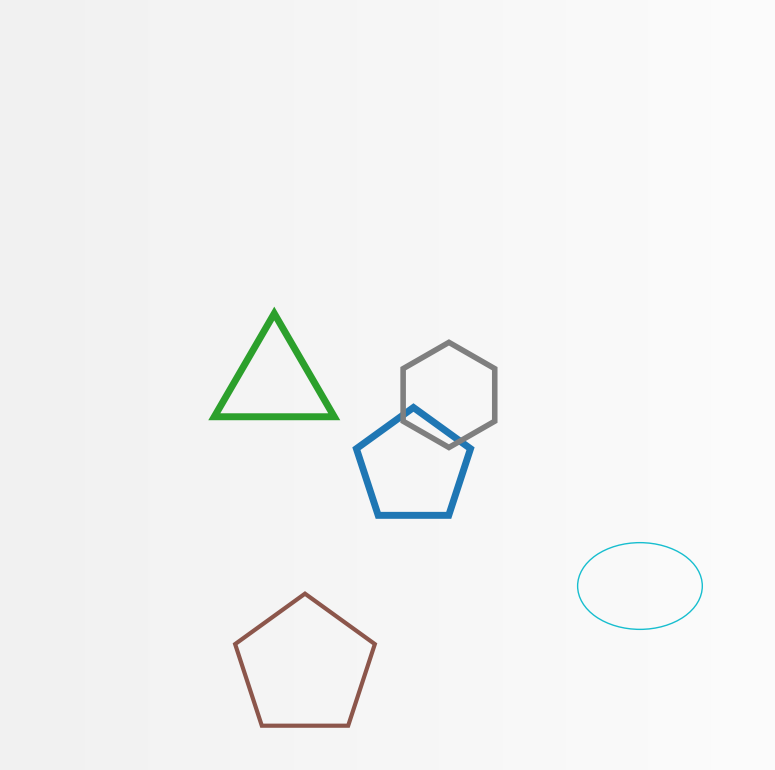[{"shape": "pentagon", "thickness": 2.5, "radius": 0.39, "center": [0.534, 0.393]}, {"shape": "triangle", "thickness": 2.5, "radius": 0.45, "center": [0.354, 0.503]}, {"shape": "pentagon", "thickness": 1.5, "radius": 0.47, "center": [0.394, 0.134]}, {"shape": "hexagon", "thickness": 2, "radius": 0.34, "center": [0.579, 0.487]}, {"shape": "oval", "thickness": 0.5, "radius": 0.4, "center": [0.826, 0.239]}]